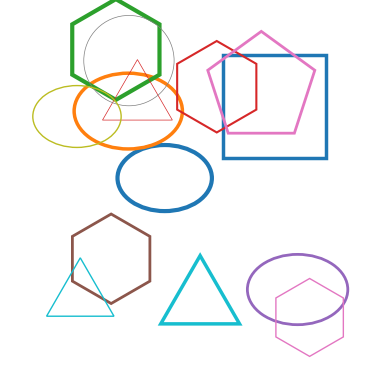[{"shape": "oval", "thickness": 3, "radius": 0.61, "center": [0.428, 0.538]}, {"shape": "square", "thickness": 2.5, "radius": 0.67, "center": [0.712, 0.723]}, {"shape": "oval", "thickness": 2.5, "radius": 0.7, "center": [0.333, 0.711]}, {"shape": "hexagon", "thickness": 3, "radius": 0.65, "center": [0.301, 0.871]}, {"shape": "triangle", "thickness": 0.5, "radius": 0.52, "center": [0.357, 0.74]}, {"shape": "hexagon", "thickness": 1.5, "radius": 0.59, "center": [0.563, 0.775]}, {"shape": "oval", "thickness": 2, "radius": 0.65, "center": [0.773, 0.248]}, {"shape": "hexagon", "thickness": 2, "radius": 0.58, "center": [0.289, 0.328]}, {"shape": "pentagon", "thickness": 2, "radius": 0.73, "center": [0.679, 0.772]}, {"shape": "hexagon", "thickness": 1, "radius": 0.51, "center": [0.804, 0.175]}, {"shape": "circle", "thickness": 0.5, "radius": 0.59, "center": [0.335, 0.843]}, {"shape": "oval", "thickness": 1, "radius": 0.57, "center": [0.2, 0.697]}, {"shape": "triangle", "thickness": 1, "radius": 0.51, "center": [0.209, 0.229]}, {"shape": "triangle", "thickness": 2.5, "radius": 0.59, "center": [0.52, 0.218]}]